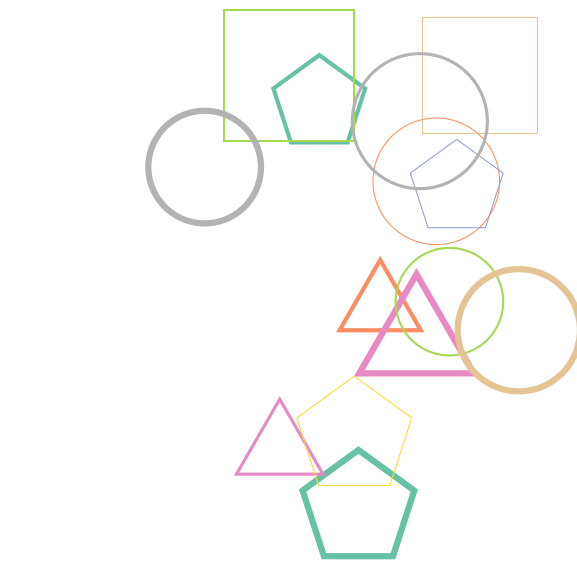[{"shape": "pentagon", "thickness": 3, "radius": 0.51, "center": [0.621, 0.118]}, {"shape": "pentagon", "thickness": 2, "radius": 0.42, "center": [0.553, 0.82]}, {"shape": "circle", "thickness": 0.5, "radius": 0.55, "center": [0.755, 0.685]}, {"shape": "triangle", "thickness": 2, "radius": 0.41, "center": [0.658, 0.468]}, {"shape": "pentagon", "thickness": 0.5, "radius": 0.42, "center": [0.791, 0.673]}, {"shape": "triangle", "thickness": 1.5, "radius": 0.43, "center": [0.484, 0.221]}, {"shape": "triangle", "thickness": 3, "radius": 0.57, "center": [0.721, 0.41]}, {"shape": "square", "thickness": 1, "radius": 0.56, "center": [0.501, 0.868]}, {"shape": "circle", "thickness": 1, "radius": 0.47, "center": [0.778, 0.477]}, {"shape": "pentagon", "thickness": 0.5, "radius": 0.52, "center": [0.613, 0.243]}, {"shape": "circle", "thickness": 3, "radius": 0.53, "center": [0.898, 0.427]}, {"shape": "square", "thickness": 0.5, "radius": 0.5, "center": [0.831, 0.869]}, {"shape": "circle", "thickness": 3, "radius": 0.49, "center": [0.354, 0.71]}, {"shape": "circle", "thickness": 1.5, "radius": 0.58, "center": [0.727, 0.789]}]